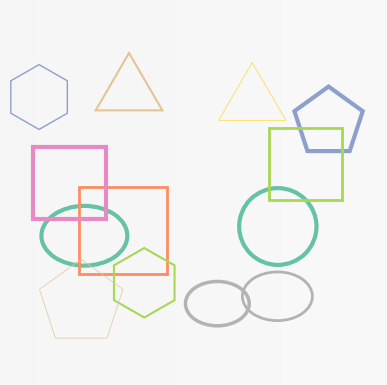[{"shape": "circle", "thickness": 3, "radius": 0.5, "center": [0.717, 0.412]}, {"shape": "oval", "thickness": 3, "radius": 0.55, "center": [0.218, 0.388]}, {"shape": "square", "thickness": 2, "radius": 0.56, "center": [0.318, 0.401]}, {"shape": "pentagon", "thickness": 3, "radius": 0.46, "center": [0.848, 0.683]}, {"shape": "hexagon", "thickness": 1, "radius": 0.42, "center": [0.101, 0.748]}, {"shape": "square", "thickness": 3, "radius": 0.47, "center": [0.179, 0.525]}, {"shape": "hexagon", "thickness": 1.5, "radius": 0.45, "center": [0.372, 0.266]}, {"shape": "square", "thickness": 2, "radius": 0.47, "center": [0.788, 0.575]}, {"shape": "triangle", "thickness": 0.5, "radius": 0.5, "center": [0.651, 0.738]}, {"shape": "triangle", "thickness": 1.5, "radius": 0.5, "center": [0.333, 0.763]}, {"shape": "pentagon", "thickness": 0.5, "radius": 0.57, "center": [0.21, 0.213]}, {"shape": "oval", "thickness": 2, "radius": 0.45, "center": [0.716, 0.23]}, {"shape": "oval", "thickness": 2.5, "radius": 0.41, "center": [0.561, 0.211]}]